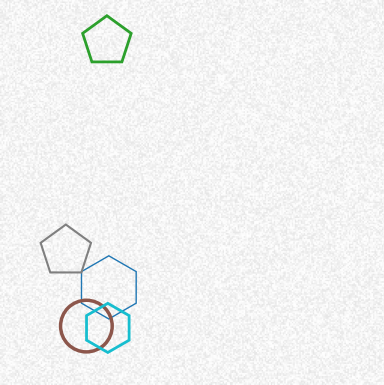[{"shape": "hexagon", "thickness": 1, "radius": 0.41, "center": [0.283, 0.254]}, {"shape": "pentagon", "thickness": 2, "radius": 0.33, "center": [0.278, 0.893]}, {"shape": "circle", "thickness": 2.5, "radius": 0.34, "center": [0.224, 0.153]}, {"shape": "pentagon", "thickness": 1.5, "radius": 0.34, "center": [0.171, 0.348]}, {"shape": "hexagon", "thickness": 2, "radius": 0.32, "center": [0.28, 0.148]}]